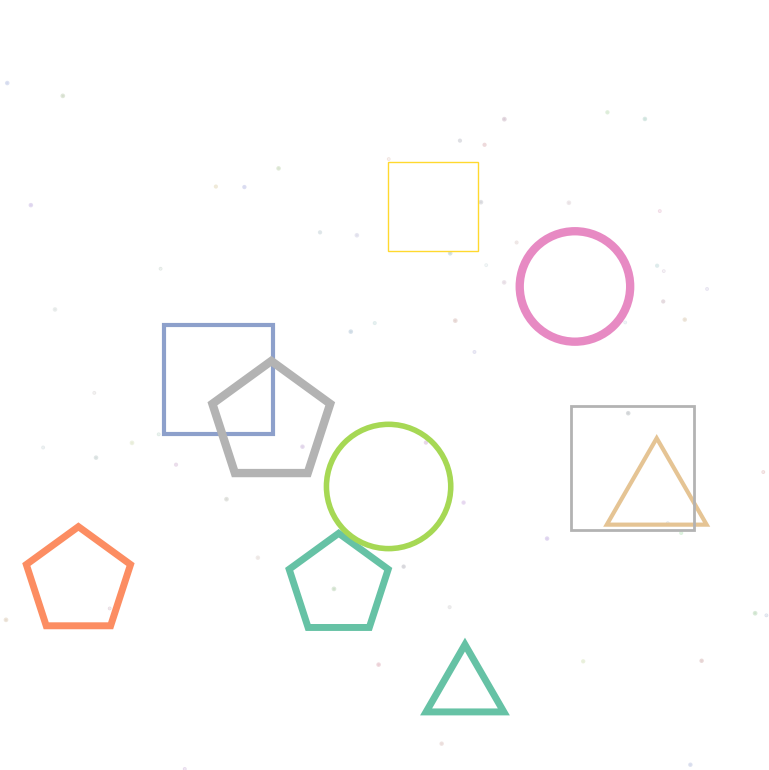[{"shape": "triangle", "thickness": 2.5, "radius": 0.29, "center": [0.604, 0.105]}, {"shape": "pentagon", "thickness": 2.5, "radius": 0.34, "center": [0.44, 0.24]}, {"shape": "pentagon", "thickness": 2.5, "radius": 0.36, "center": [0.102, 0.245]}, {"shape": "square", "thickness": 1.5, "radius": 0.35, "center": [0.284, 0.507]}, {"shape": "circle", "thickness": 3, "radius": 0.36, "center": [0.747, 0.628]}, {"shape": "circle", "thickness": 2, "radius": 0.4, "center": [0.505, 0.368]}, {"shape": "square", "thickness": 0.5, "radius": 0.29, "center": [0.562, 0.732]}, {"shape": "triangle", "thickness": 1.5, "radius": 0.37, "center": [0.853, 0.356]}, {"shape": "square", "thickness": 1, "radius": 0.4, "center": [0.821, 0.392]}, {"shape": "pentagon", "thickness": 3, "radius": 0.4, "center": [0.352, 0.451]}]